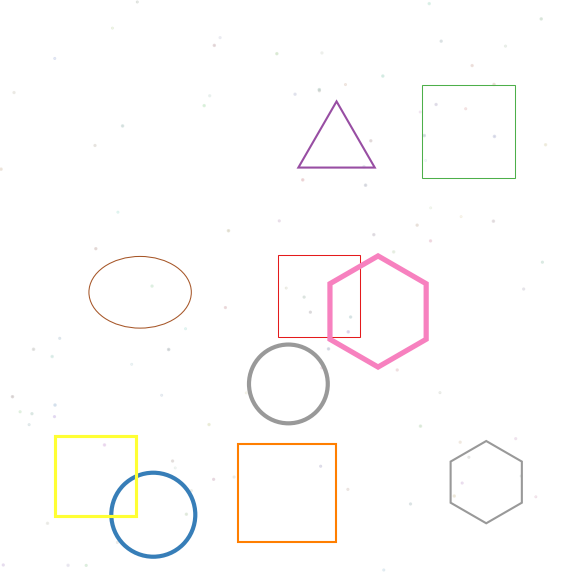[{"shape": "square", "thickness": 0.5, "radius": 0.35, "center": [0.552, 0.487]}, {"shape": "circle", "thickness": 2, "radius": 0.36, "center": [0.265, 0.108]}, {"shape": "square", "thickness": 0.5, "radius": 0.4, "center": [0.811, 0.771]}, {"shape": "triangle", "thickness": 1, "radius": 0.38, "center": [0.583, 0.747]}, {"shape": "square", "thickness": 1, "radius": 0.42, "center": [0.497, 0.146]}, {"shape": "square", "thickness": 1.5, "radius": 0.35, "center": [0.165, 0.175]}, {"shape": "oval", "thickness": 0.5, "radius": 0.44, "center": [0.243, 0.493]}, {"shape": "hexagon", "thickness": 2.5, "radius": 0.48, "center": [0.655, 0.46]}, {"shape": "circle", "thickness": 2, "radius": 0.34, "center": [0.499, 0.334]}, {"shape": "hexagon", "thickness": 1, "radius": 0.36, "center": [0.842, 0.164]}]